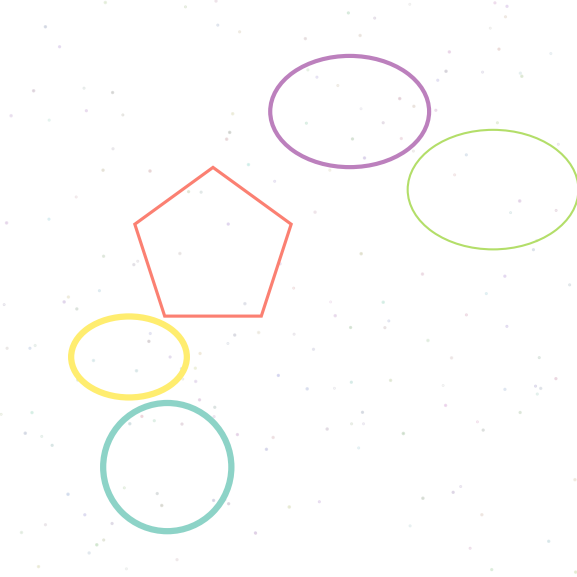[{"shape": "circle", "thickness": 3, "radius": 0.55, "center": [0.29, 0.19]}, {"shape": "pentagon", "thickness": 1.5, "radius": 0.71, "center": [0.369, 0.567]}, {"shape": "oval", "thickness": 1, "radius": 0.74, "center": [0.854, 0.671]}, {"shape": "oval", "thickness": 2, "radius": 0.69, "center": [0.605, 0.806]}, {"shape": "oval", "thickness": 3, "radius": 0.5, "center": [0.223, 0.381]}]